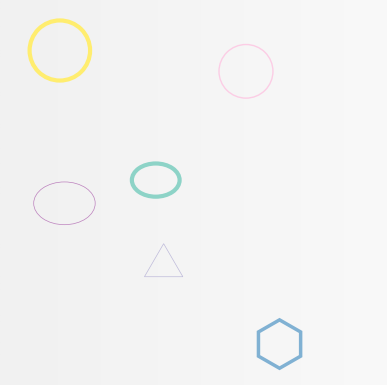[{"shape": "oval", "thickness": 3, "radius": 0.31, "center": [0.402, 0.532]}, {"shape": "triangle", "thickness": 0.5, "radius": 0.29, "center": [0.422, 0.31]}, {"shape": "hexagon", "thickness": 2.5, "radius": 0.31, "center": [0.721, 0.106]}, {"shape": "circle", "thickness": 1, "radius": 0.35, "center": [0.635, 0.815]}, {"shape": "oval", "thickness": 0.5, "radius": 0.4, "center": [0.166, 0.472]}, {"shape": "circle", "thickness": 3, "radius": 0.39, "center": [0.154, 0.869]}]